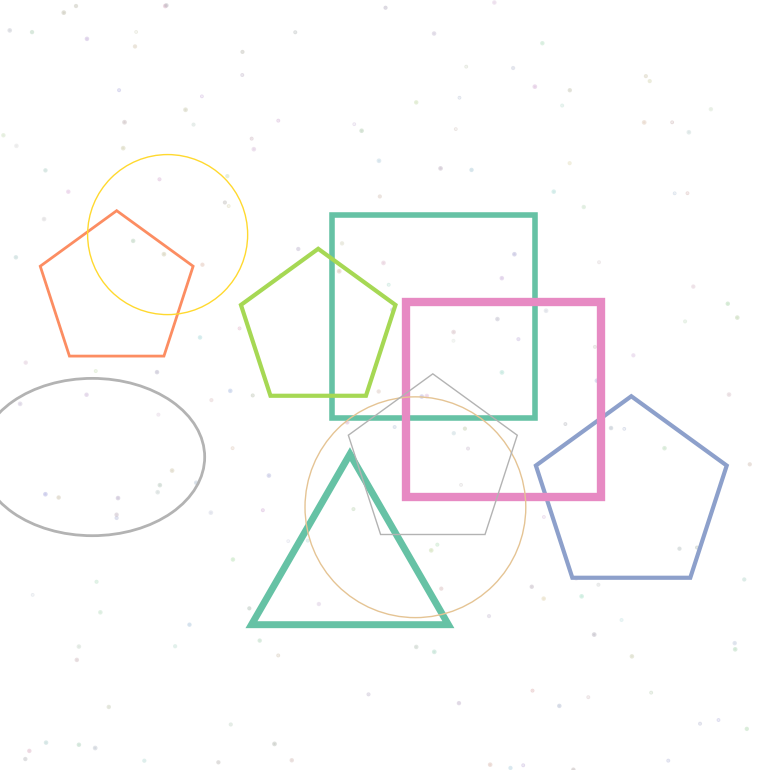[{"shape": "square", "thickness": 2, "radius": 0.66, "center": [0.564, 0.589]}, {"shape": "triangle", "thickness": 2.5, "radius": 0.74, "center": [0.454, 0.263]}, {"shape": "pentagon", "thickness": 1, "radius": 0.52, "center": [0.152, 0.622]}, {"shape": "pentagon", "thickness": 1.5, "radius": 0.65, "center": [0.82, 0.355]}, {"shape": "square", "thickness": 3, "radius": 0.63, "center": [0.654, 0.481]}, {"shape": "pentagon", "thickness": 1.5, "radius": 0.53, "center": [0.413, 0.571]}, {"shape": "circle", "thickness": 0.5, "radius": 0.52, "center": [0.218, 0.695]}, {"shape": "circle", "thickness": 0.5, "radius": 0.72, "center": [0.539, 0.341]}, {"shape": "oval", "thickness": 1, "radius": 0.73, "center": [0.12, 0.406]}, {"shape": "pentagon", "thickness": 0.5, "radius": 0.58, "center": [0.562, 0.399]}]